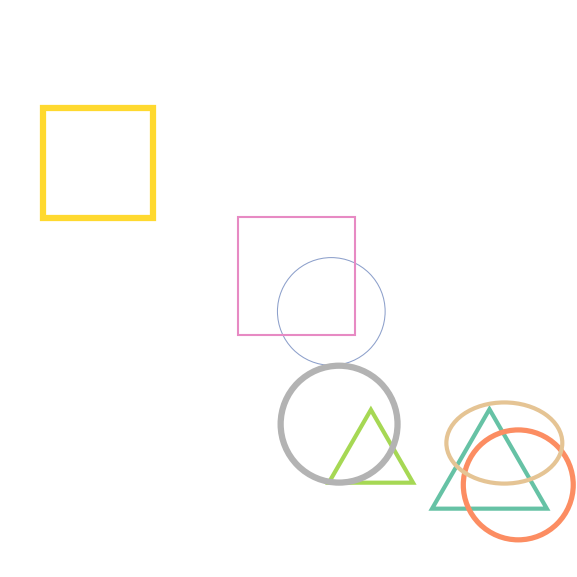[{"shape": "triangle", "thickness": 2, "radius": 0.57, "center": [0.848, 0.176]}, {"shape": "circle", "thickness": 2.5, "radius": 0.48, "center": [0.897, 0.16]}, {"shape": "circle", "thickness": 0.5, "radius": 0.47, "center": [0.574, 0.46]}, {"shape": "square", "thickness": 1, "radius": 0.51, "center": [0.513, 0.521]}, {"shape": "triangle", "thickness": 2, "radius": 0.42, "center": [0.642, 0.205]}, {"shape": "square", "thickness": 3, "radius": 0.48, "center": [0.17, 0.717]}, {"shape": "oval", "thickness": 2, "radius": 0.5, "center": [0.873, 0.232]}, {"shape": "circle", "thickness": 3, "radius": 0.51, "center": [0.587, 0.265]}]